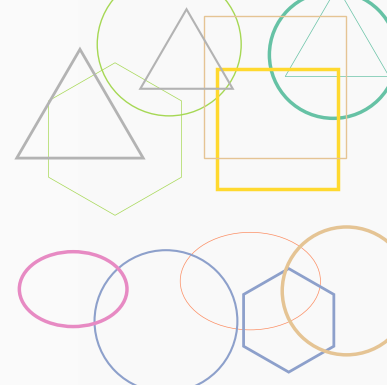[{"shape": "triangle", "thickness": 0.5, "radius": 0.77, "center": [0.87, 0.879]}, {"shape": "circle", "thickness": 2.5, "radius": 0.82, "center": [0.86, 0.858]}, {"shape": "oval", "thickness": 0.5, "radius": 0.9, "center": [0.646, 0.27]}, {"shape": "circle", "thickness": 1.5, "radius": 0.92, "center": [0.428, 0.166]}, {"shape": "hexagon", "thickness": 2, "radius": 0.67, "center": [0.745, 0.168]}, {"shape": "oval", "thickness": 2.5, "radius": 0.69, "center": [0.189, 0.249]}, {"shape": "hexagon", "thickness": 0.5, "radius": 0.99, "center": [0.297, 0.639]}, {"shape": "circle", "thickness": 1, "radius": 0.93, "center": [0.437, 0.885]}, {"shape": "square", "thickness": 2.5, "radius": 0.78, "center": [0.716, 0.666]}, {"shape": "circle", "thickness": 2.5, "radius": 0.83, "center": [0.894, 0.244]}, {"shape": "square", "thickness": 1, "radius": 0.92, "center": [0.71, 0.774]}, {"shape": "triangle", "thickness": 2, "radius": 0.94, "center": [0.206, 0.684]}, {"shape": "triangle", "thickness": 1.5, "radius": 0.69, "center": [0.481, 0.838]}]